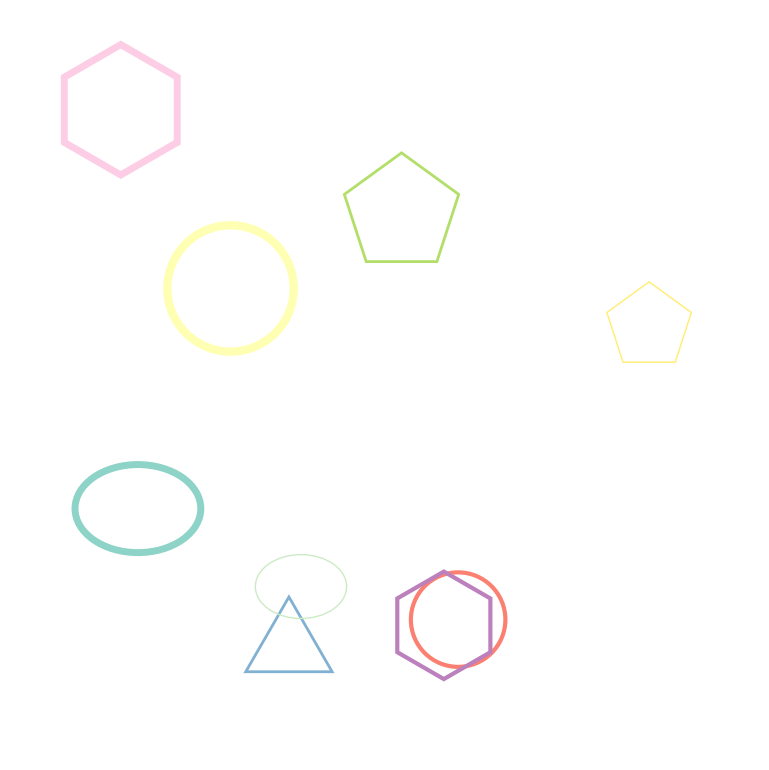[{"shape": "oval", "thickness": 2.5, "radius": 0.41, "center": [0.179, 0.339]}, {"shape": "circle", "thickness": 3, "radius": 0.41, "center": [0.299, 0.625]}, {"shape": "circle", "thickness": 1.5, "radius": 0.31, "center": [0.595, 0.195]}, {"shape": "triangle", "thickness": 1, "radius": 0.32, "center": [0.375, 0.16]}, {"shape": "pentagon", "thickness": 1, "radius": 0.39, "center": [0.521, 0.723]}, {"shape": "hexagon", "thickness": 2.5, "radius": 0.42, "center": [0.157, 0.857]}, {"shape": "hexagon", "thickness": 1.5, "radius": 0.35, "center": [0.576, 0.188]}, {"shape": "oval", "thickness": 0.5, "radius": 0.3, "center": [0.391, 0.238]}, {"shape": "pentagon", "thickness": 0.5, "radius": 0.29, "center": [0.843, 0.576]}]